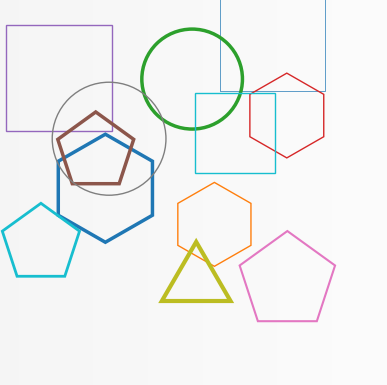[{"shape": "square", "thickness": 0.5, "radius": 0.67, "center": [0.703, 0.9]}, {"shape": "hexagon", "thickness": 2.5, "radius": 0.7, "center": [0.272, 0.511]}, {"shape": "hexagon", "thickness": 1, "radius": 0.54, "center": [0.553, 0.417]}, {"shape": "circle", "thickness": 2.5, "radius": 0.65, "center": [0.496, 0.795]}, {"shape": "hexagon", "thickness": 1, "radius": 0.55, "center": [0.74, 0.7]}, {"shape": "square", "thickness": 1, "radius": 0.68, "center": [0.153, 0.797]}, {"shape": "pentagon", "thickness": 2.5, "radius": 0.51, "center": [0.247, 0.606]}, {"shape": "pentagon", "thickness": 1.5, "radius": 0.65, "center": [0.742, 0.27]}, {"shape": "circle", "thickness": 1, "radius": 0.73, "center": [0.282, 0.64]}, {"shape": "triangle", "thickness": 3, "radius": 0.51, "center": [0.506, 0.269]}, {"shape": "pentagon", "thickness": 2, "radius": 0.52, "center": [0.106, 0.367]}, {"shape": "square", "thickness": 1, "radius": 0.51, "center": [0.606, 0.655]}]